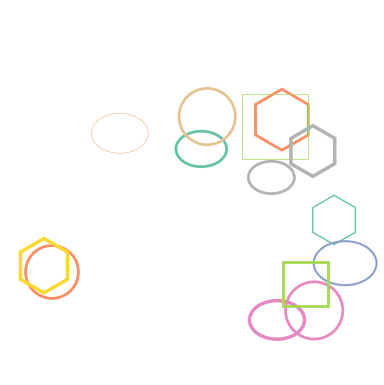[{"shape": "oval", "thickness": 2, "radius": 0.33, "center": [0.523, 0.613]}, {"shape": "hexagon", "thickness": 1, "radius": 0.32, "center": [0.868, 0.429]}, {"shape": "circle", "thickness": 2, "radius": 0.34, "center": [0.135, 0.294]}, {"shape": "hexagon", "thickness": 2, "radius": 0.4, "center": [0.732, 0.689]}, {"shape": "oval", "thickness": 1.5, "radius": 0.41, "center": [0.896, 0.316]}, {"shape": "oval", "thickness": 2.5, "radius": 0.36, "center": [0.719, 0.169]}, {"shape": "circle", "thickness": 2, "radius": 0.37, "center": [0.816, 0.194]}, {"shape": "square", "thickness": 0.5, "radius": 0.43, "center": [0.714, 0.671]}, {"shape": "square", "thickness": 2, "radius": 0.29, "center": [0.794, 0.262]}, {"shape": "hexagon", "thickness": 2.5, "radius": 0.35, "center": [0.114, 0.31]}, {"shape": "oval", "thickness": 0.5, "radius": 0.37, "center": [0.311, 0.654]}, {"shape": "circle", "thickness": 2, "radius": 0.37, "center": [0.538, 0.697]}, {"shape": "oval", "thickness": 2, "radius": 0.3, "center": [0.705, 0.539]}, {"shape": "hexagon", "thickness": 2.5, "radius": 0.33, "center": [0.813, 0.608]}]